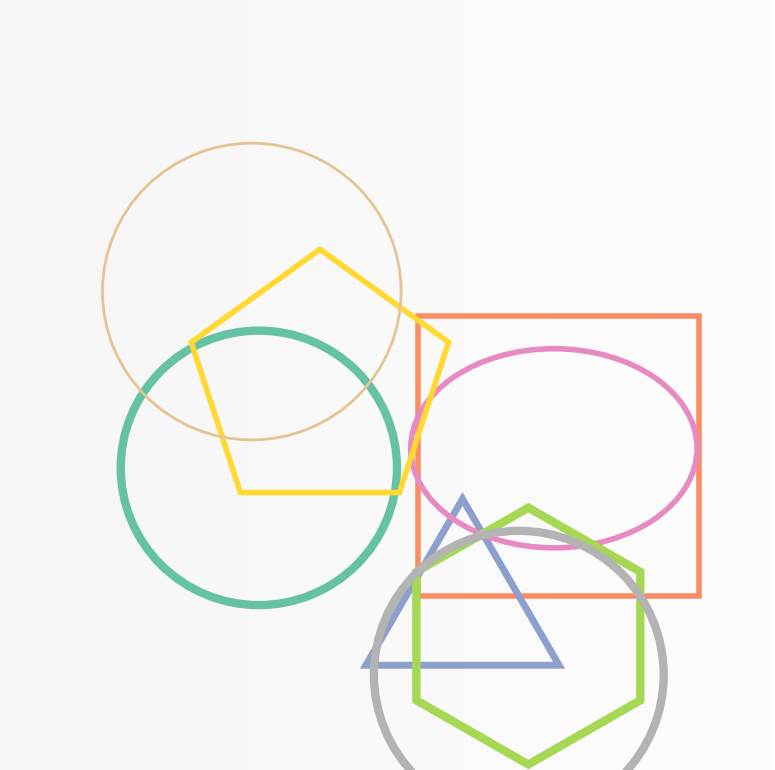[{"shape": "circle", "thickness": 3, "radius": 0.89, "center": [0.334, 0.392]}, {"shape": "square", "thickness": 2, "radius": 0.91, "center": [0.72, 0.408]}, {"shape": "triangle", "thickness": 2.5, "radius": 0.72, "center": [0.597, 0.208]}, {"shape": "oval", "thickness": 2, "radius": 0.92, "center": [0.715, 0.418]}, {"shape": "hexagon", "thickness": 3, "radius": 0.83, "center": [0.682, 0.174]}, {"shape": "pentagon", "thickness": 2, "radius": 0.87, "center": [0.413, 0.502]}, {"shape": "circle", "thickness": 1, "radius": 0.96, "center": [0.325, 0.621]}, {"shape": "circle", "thickness": 3, "radius": 0.93, "center": [0.669, 0.124]}]